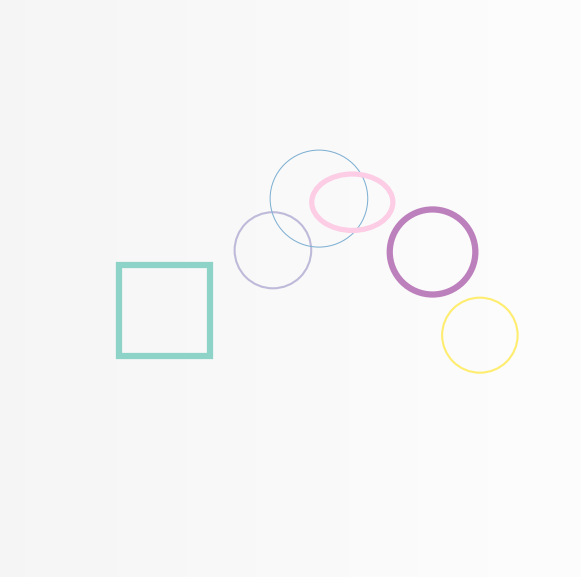[{"shape": "square", "thickness": 3, "radius": 0.39, "center": [0.283, 0.462]}, {"shape": "circle", "thickness": 1, "radius": 0.33, "center": [0.47, 0.566]}, {"shape": "circle", "thickness": 0.5, "radius": 0.42, "center": [0.549, 0.655]}, {"shape": "oval", "thickness": 2.5, "radius": 0.35, "center": [0.606, 0.649]}, {"shape": "circle", "thickness": 3, "radius": 0.37, "center": [0.744, 0.563]}, {"shape": "circle", "thickness": 1, "radius": 0.32, "center": [0.826, 0.419]}]